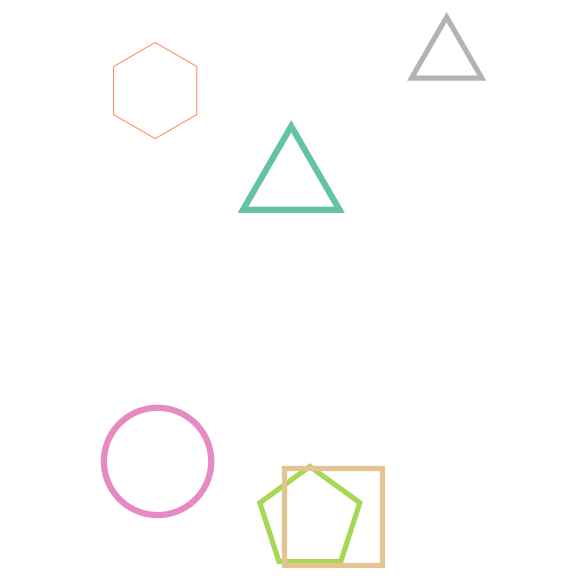[{"shape": "triangle", "thickness": 3, "radius": 0.48, "center": [0.504, 0.684]}, {"shape": "hexagon", "thickness": 0.5, "radius": 0.42, "center": [0.269, 0.842]}, {"shape": "circle", "thickness": 3, "radius": 0.46, "center": [0.273, 0.2]}, {"shape": "pentagon", "thickness": 2.5, "radius": 0.46, "center": [0.537, 0.1]}, {"shape": "square", "thickness": 2.5, "radius": 0.42, "center": [0.576, 0.105]}, {"shape": "triangle", "thickness": 2.5, "radius": 0.35, "center": [0.773, 0.899]}]